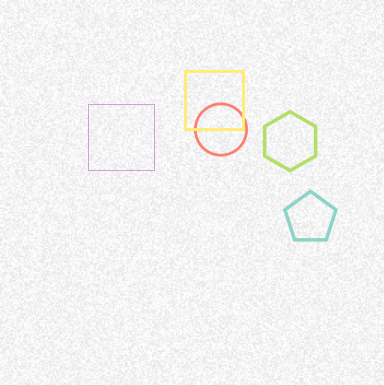[{"shape": "pentagon", "thickness": 2.5, "radius": 0.35, "center": [0.806, 0.433]}, {"shape": "circle", "thickness": 2, "radius": 0.33, "center": [0.574, 0.664]}, {"shape": "hexagon", "thickness": 2.5, "radius": 0.38, "center": [0.754, 0.633]}, {"shape": "square", "thickness": 0.5, "radius": 0.42, "center": [0.315, 0.644]}, {"shape": "square", "thickness": 2, "radius": 0.38, "center": [0.556, 0.74]}]